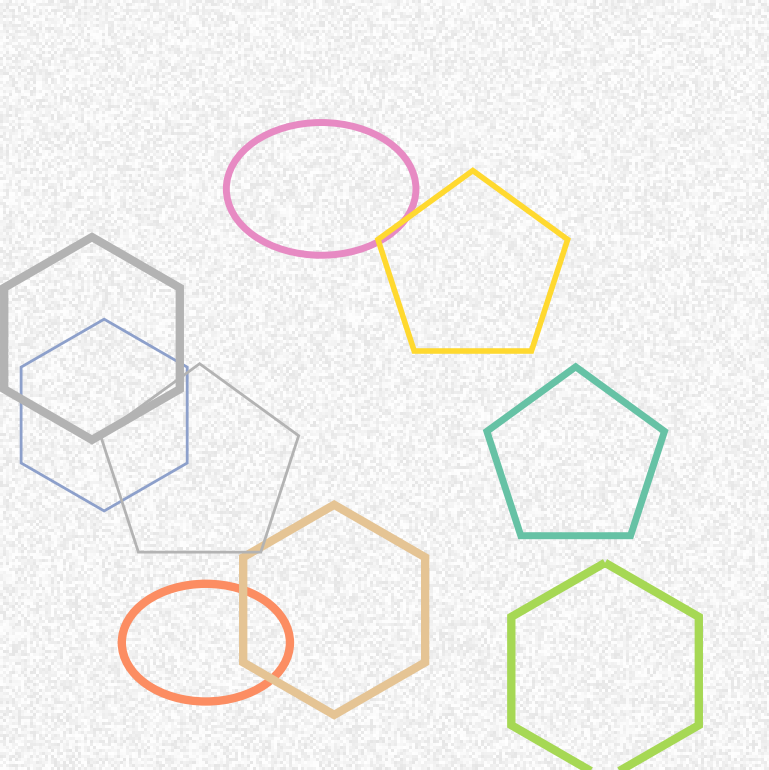[{"shape": "pentagon", "thickness": 2.5, "radius": 0.61, "center": [0.748, 0.402]}, {"shape": "oval", "thickness": 3, "radius": 0.55, "center": [0.267, 0.165]}, {"shape": "hexagon", "thickness": 1, "radius": 0.62, "center": [0.135, 0.461]}, {"shape": "oval", "thickness": 2.5, "radius": 0.62, "center": [0.417, 0.755]}, {"shape": "hexagon", "thickness": 3, "radius": 0.7, "center": [0.786, 0.129]}, {"shape": "pentagon", "thickness": 2, "radius": 0.65, "center": [0.614, 0.649]}, {"shape": "hexagon", "thickness": 3, "radius": 0.68, "center": [0.434, 0.208]}, {"shape": "pentagon", "thickness": 1, "radius": 0.68, "center": [0.259, 0.392]}, {"shape": "hexagon", "thickness": 3, "radius": 0.66, "center": [0.119, 0.56]}]